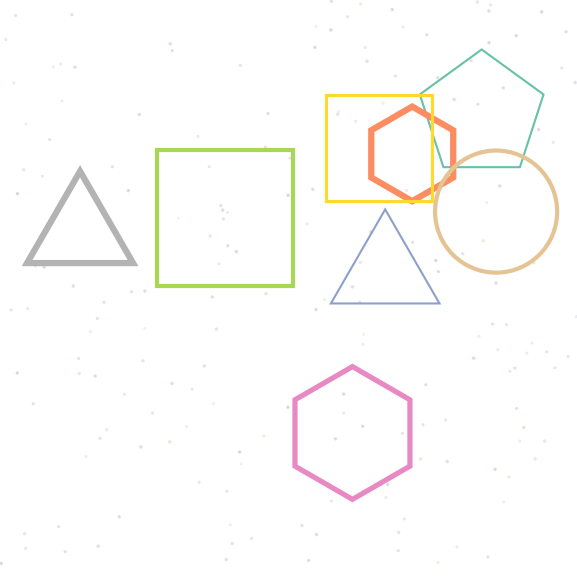[{"shape": "pentagon", "thickness": 1, "radius": 0.56, "center": [0.834, 0.801]}, {"shape": "hexagon", "thickness": 3, "radius": 0.41, "center": [0.714, 0.733]}, {"shape": "triangle", "thickness": 1, "radius": 0.54, "center": [0.667, 0.528]}, {"shape": "hexagon", "thickness": 2.5, "radius": 0.57, "center": [0.61, 0.249]}, {"shape": "square", "thickness": 2, "radius": 0.59, "center": [0.39, 0.622]}, {"shape": "square", "thickness": 1.5, "radius": 0.46, "center": [0.656, 0.743]}, {"shape": "circle", "thickness": 2, "radius": 0.53, "center": [0.859, 0.633]}, {"shape": "triangle", "thickness": 3, "radius": 0.53, "center": [0.139, 0.597]}]